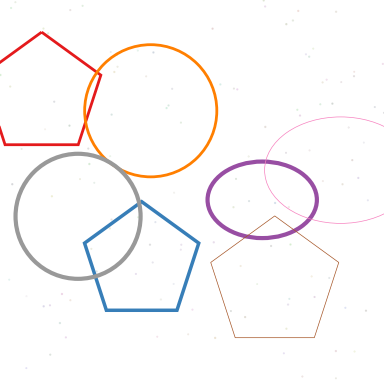[{"shape": "pentagon", "thickness": 2, "radius": 0.81, "center": [0.108, 0.755]}, {"shape": "pentagon", "thickness": 2.5, "radius": 0.78, "center": [0.368, 0.32]}, {"shape": "oval", "thickness": 3, "radius": 0.71, "center": [0.681, 0.481]}, {"shape": "circle", "thickness": 2, "radius": 0.86, "center": [0.392, 0.712]}, {"shape": "pentagon", "thickness": 0.5, "radius": 0.87, "center": [0.714, 0.264]}, {"shape": "oval", "thickness": 0.5, "radius": 0.99, "center": [0.885, 0.558]}, {"shape": "circle", "thickness": 3, "radius": 0.81, "center": [0.203, 0.438]}]